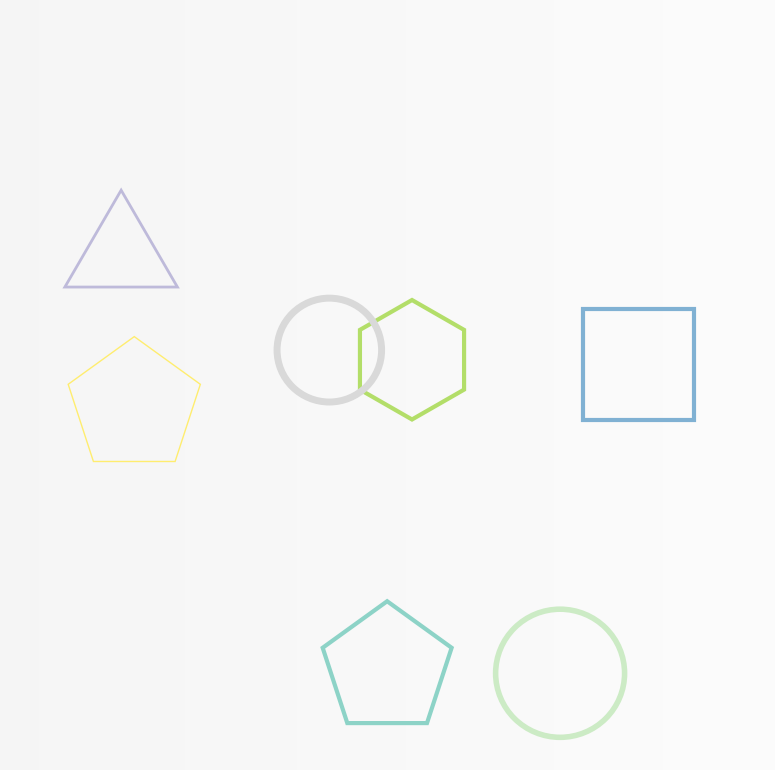[{"shape": "pentagon", "thickness": 1.5, "radius": 0.44, "center": [0.5, 0.132]}, {"shape": "triangle", "thickness": 1, "radius": 0.42, "center": [0.156, 0.669]}, {"shape": "square", "thickness": 1.5, "radius": 0.36, "center": [0.824, 0.526]}, {"shape": "hexagon", "thickness": 1.5, "radius": 0.39, "center": [0.532, 0.533]}, {"shape": "circle", "thickness": 2.5, "radius": 0.34, "center": [0.425, 0.545]}, {"shape": "circle", "thickness": 2, "radius": 0.42, "center": [0.723, 0.126]}, {"shape": "pentagon", "thickness": 0.5, "radius": 0.45, "center": [0.173, 0.473]}]